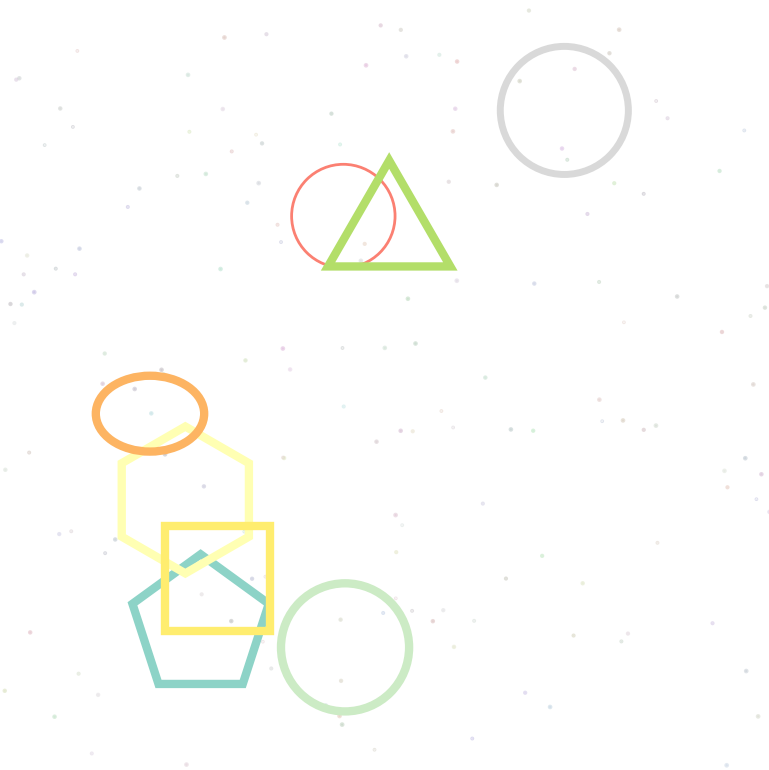[{"shape": "pentagon", "thickness": 3, "radius": 0.47, "center": [0.261, 0.187]}, {"shape": "hexagon", "thickness": 3, "radius": 0.48, "center": [0.241, 0.351]}, {"shape": "circle", "thickness": 1, "radius": 0.34, "center": [0.446, 0.719]}, {"shape": "oval", "thickness": 3, "radius": 0.35, "center": [0.195, 0.463]}, {"shape": "triangle", "thickness": 3, "radius": 0.46, "center": [0.505, 0.7]}, {"shape": "circle", "thickness": 2.5, "radius": 0.42, "center": [0.733, 0.857]}, {"shape": "circle", "thickness": 3, "radius": 0.42, "center": [0.448, 0.159]}, {"shape": "square", "thickness": 3, "radius": 0.34, "center": [0.283, 0.249]}]